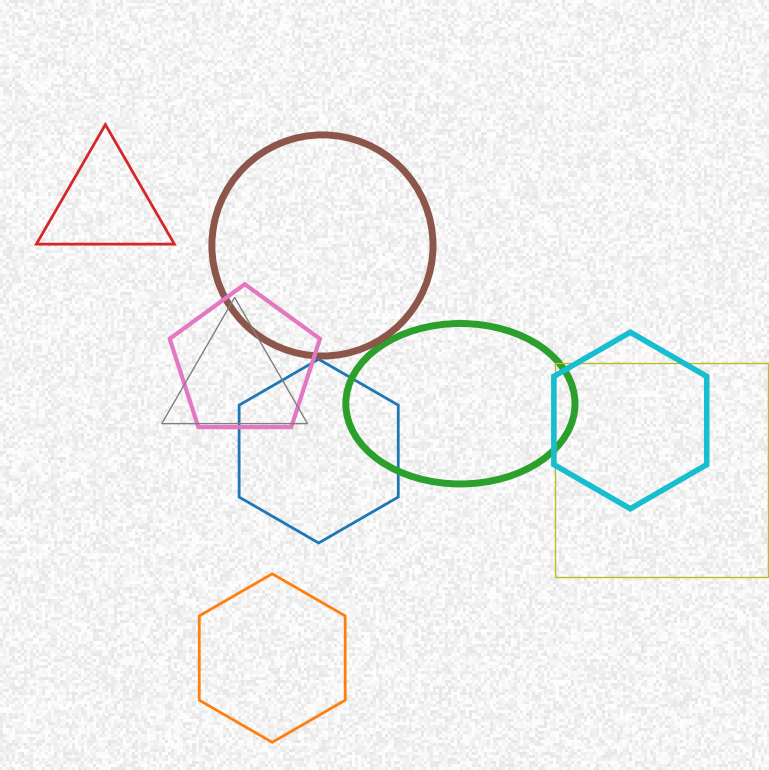[{"shape": "hexagon", "thickness": 1, "radius": 0.6, "center": [0.414, 0.414]}, {"shape": "hexagon", "thickness": 1, "radius": 0.55, "center": [0.354, 0.145]}, {"shape": "oval", "thickness": 2.5, "radius": 0.74, "center": [0.598, 0.476]}, {"shape": "triangle", "thickness": 1, "radius": 0.52, "center": [0.137, 0.735]}, {"shape": "circle", "thickness": 2.5, "radius": 0.72, "center": [0.419, 0.681]}, {"shape": "pentagon", "thickness": 1.5, "radius": 0.51, "center": [0.318, 0.528]}, {"shape": "triangle", "thickness": 0.5, "radius": 0.55, "center": [0.305, 0.504]}, {"shape": "square", "thickness": 0.5, "radius": 0.69, "center": [0.859, 0.39]}, {"shape": "hexagon", "thickness": 2, "radius": 0.57, "center": [0.819, 0.454]}]